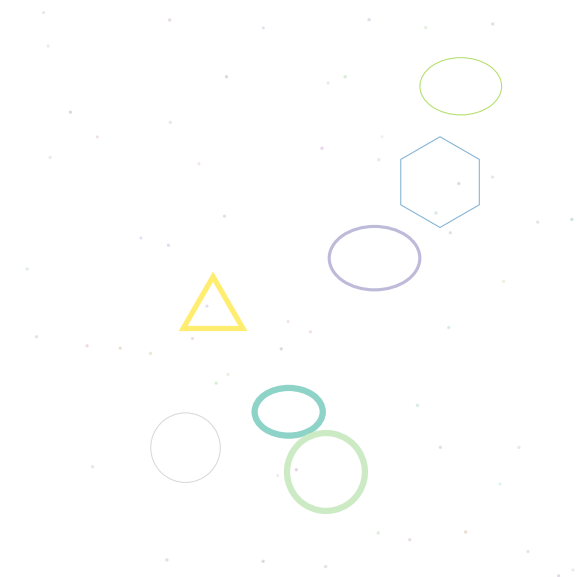[{"shape": "oval", "thickness": 3, "radius": 0.3, "center": [0.5, 0.286]}, {"shape": "oval", "thickness": 1.5, "radius": 0.39, "center": [0.649, 0.552]}, {"shape": "hexagon", "thickness": 0.5, "radius": 0.39, "center": [0.762, 0.684]}, {"shape": "oval", "thickness": 0.5, "radius": 0.35, "center": [0.798, 0.85]}, {"shape": "circle", "thickness": 0.5, "radius": 0.3, "center": [0.321, 0.224]}, {"shape": "circle", "thickness": 3, "radius": 0.34, "center": [0.564, 0.182]}, {"shape": "triangle", "thickness": 2.5, "radius": 0.3, "center": [0.369, 0.46]}]